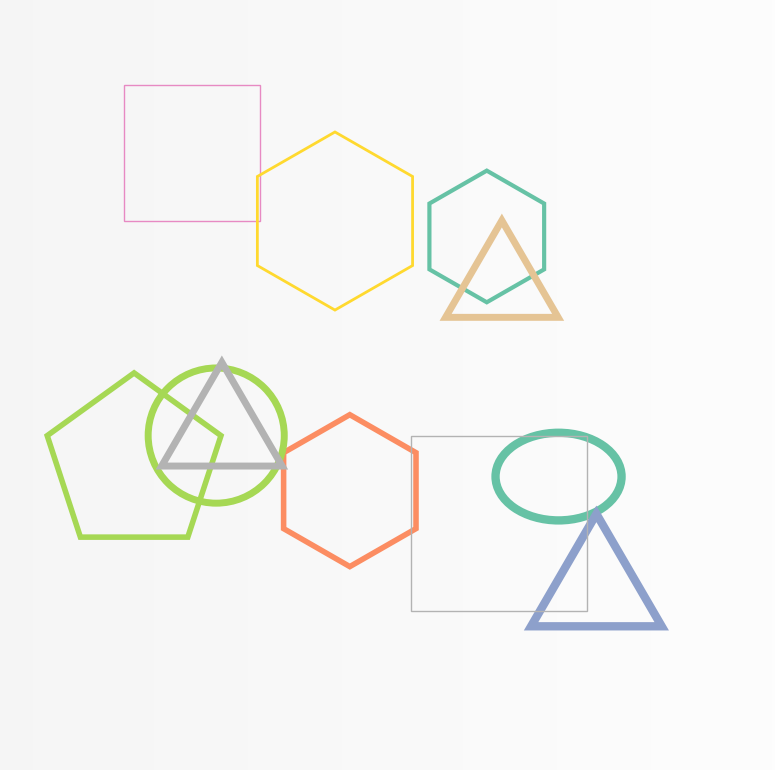[{"shape": "oval", "thickness": 3, "radius": 0.41, "center": [0.721, 0.381]}, {"shape": "hexagon", "thickness": 1.5, "radius": 0.43, "center": [0.628, 0.693]}, {"shape": "hexagon", "thickness": 2, "radius": 0.49, "center": [0.451, 0.363]}, {"shape": "triangle", "thickness": 3, "radius": 0.49, "center": [0.77, 0.235]}, {"shape": "square", "thickness": 0.5, "radius": 0.44, "center": [0.247, 0.801]}, {"shape": "circle", "thickness": 2.5, "radius": 0.44, "center": [0.279, 0.434]}, {"shape": "pentagon", "thickness": 2, "radius": 0.59, "center": [0.173, 0.398]}, {"shape": "hexagon", "thickness": 1, "radius": 0.58, "center": [0.432, 0.713]}, {"shape": "triangle", "thickness": 2.5, "radius": 0.42, "center": [0.648, 0.63]}, {"shape": "triangle", "thickness": 2.5, "radius": 0.45, "center": [0.286, 0.44]}, {"shape": "square", "thickness": 0.5, "radius": 0.57, "center": [0.643, 0.32]}]